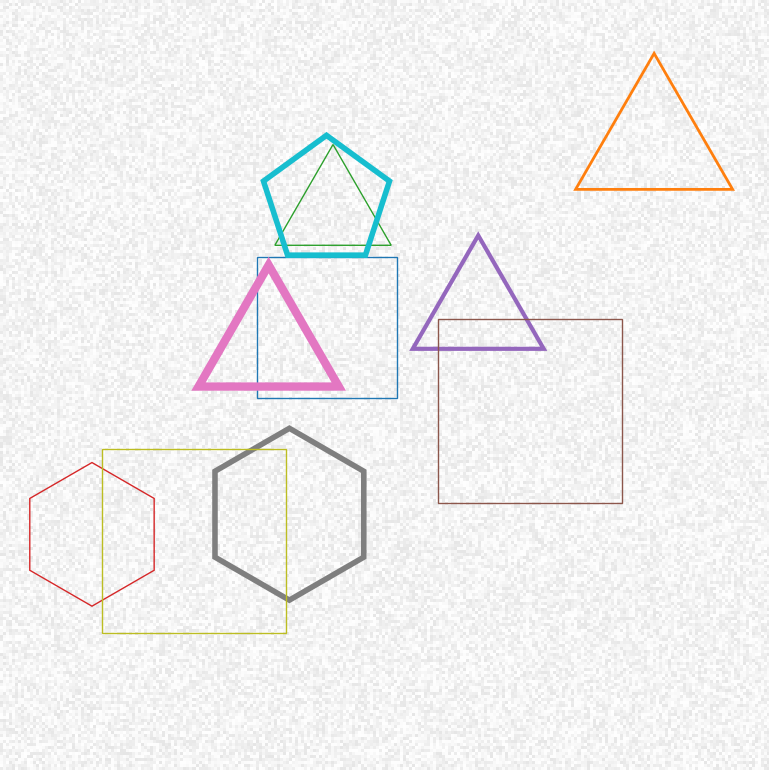[{"shape": "square", "thickness": 0.5, "radius": 0.46, "center": [0.425, 0.575]}, {"shape": "triangle", "thickness": 1, "radius": 0.59, "center": [0.849, 0.813]}, {"shape": "triangle", "thickness": 0.5, "radius": 0.44, "center": [0.432, 0.725]}, {"shape": "hexagon", "thickness": 0.5, "radius": 0.47, "center": [0.119, 0.306]}, {"shape": "triangle", "thickness": 1.5, "radius": 0.49, "center": [0.621, 0.596]}, {"shape": "square", "thickness": 0.5, "radius": 0.6, "center": [0.688, 0.466]}, {"shape": "triangle", "thickness": 3, "radius": 0.53, "center": [0.349, 0.551]}, {"shape": "hexagon", "thickness": 2, "radius": 0.56, "center": [0.376, 0.332]}, {"shape": "square", "thickness": 0.5, "radius": 0.6, "center": [0.252, 0.297]}, {"shape": "pentagon", "thickness": 2, "radius": 0.43, "center": [0.424, 0.738]}]